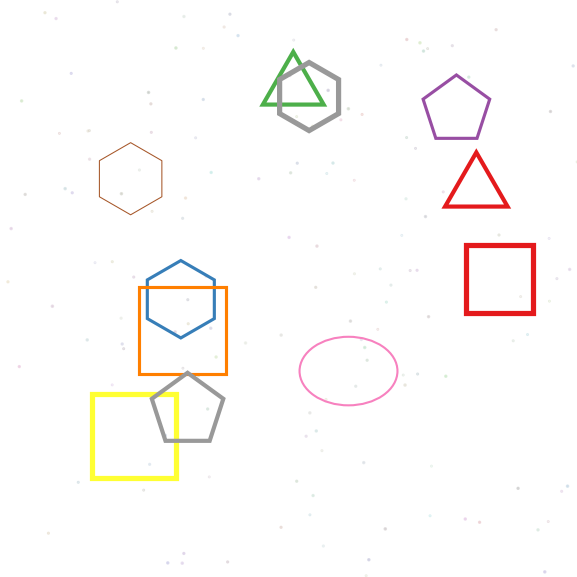[{"shape": "square", "thickness": 2.5, "radius": 0.29, "center": [0.865, 0.516]}, {"shape": "triangle", "thickness": 2, "radius": 0.31, "center": [0.825, 0.673]}, {"shape": "hexagon", "thickness": 1.5, "radius": 0.34, "center": [0.313, 0.481]}, {"shape": "triangle", "thickness": 2, "radius": 0.3, "center": [0.508, 0.848]}, {"shape": "pentagon", "thickness": 1.5, "radius": 0.3, "center": [0.79, 0.809]}, {"shape": "square", "thickness": 1.5, "radius": 0.38, "center": [0.316, 0.426]}, {"shape": "square", "thickness": 2.5, "radius": 0.36, "center": [0.231, 0.245]}, {"shape": "hexagon", "thickness": 0.5, "radius": 0.31, "center": [0.226, 0.69]}, {"shape": "oval", "thickness": 1, "radius": 0.42, "center": [0.603, 0.357]}, {"shape": "hexagon", "thickness": 2.5, "radius": 0.29, "center": [0.535, 0.832]}, {"shape": "pentagon", "thickness": 2, "radius": 0.33, "center": [0.325, 0.288]}]